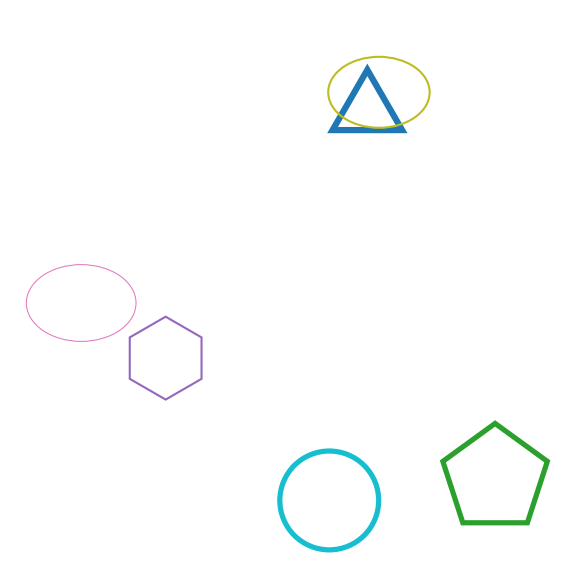[{"shape": "triangle", "thickness": 3, "radius": 0.35, "center": [0.636, 0.809]}, {"shape": "pentagon", "thickness": 2.5, "radius": 0.48, "center": [0.857, 0.171]}, {"shape": "hexagon", "thickness": 1, "radius": 0.36, "center": [0.287, 0.379]}, {"shape": "oval", "thickness": 0.5, "radius": 0.47, "center": [0.141, 0.474]}, {"shape": "oval", "thickness": 1, "radius": 0.44, "center": [0.656, 0.839]}, {"shape": "circle", "thickness": 2.5, "radius": 0.43, "center": [0.57, 0.133]}]